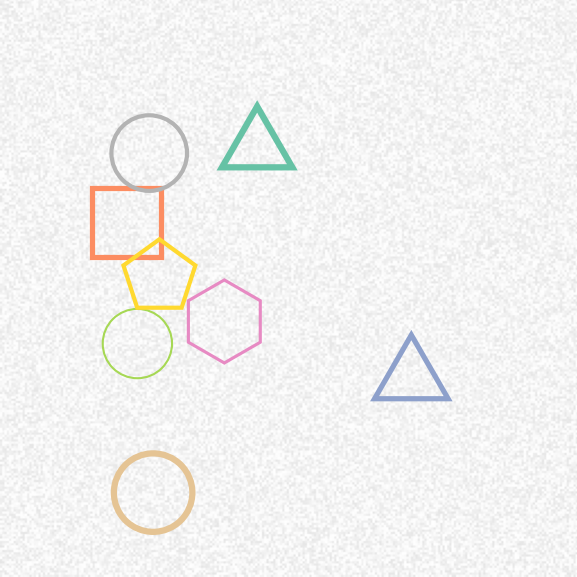[{"shape": "triangle", "thickness": 3, "radius": 0.35, "center": [0.445, 0.745]}, {"shape": "square", "thickness": 2.5, "radius": 0.3, "center": [0.219, 0.614]}, {"shape": "triangle", "thickness": 2.5, "radius": 0.37, "center": [0.712, 0.345]}, {"shape": "hexagon", "thickness": 1.5, "radius": 0.36, "center": [0.388, 0.443]}, {"shape": "circle", "thickness": 1, "radius": 0.3, "center": [0.238, 0.404]}, {"shape": "pentagon", "thickness": 2, "radius": 0.33, "center": [0.276, 0.519]}, {"shape": "circle", "thickness": 3, "radius": 0.34, "center": [0.265, 0.146]}, {"shape": "circle", "thickness": 2, "radius": 0.33, "center": [0.258, 0.734]}]